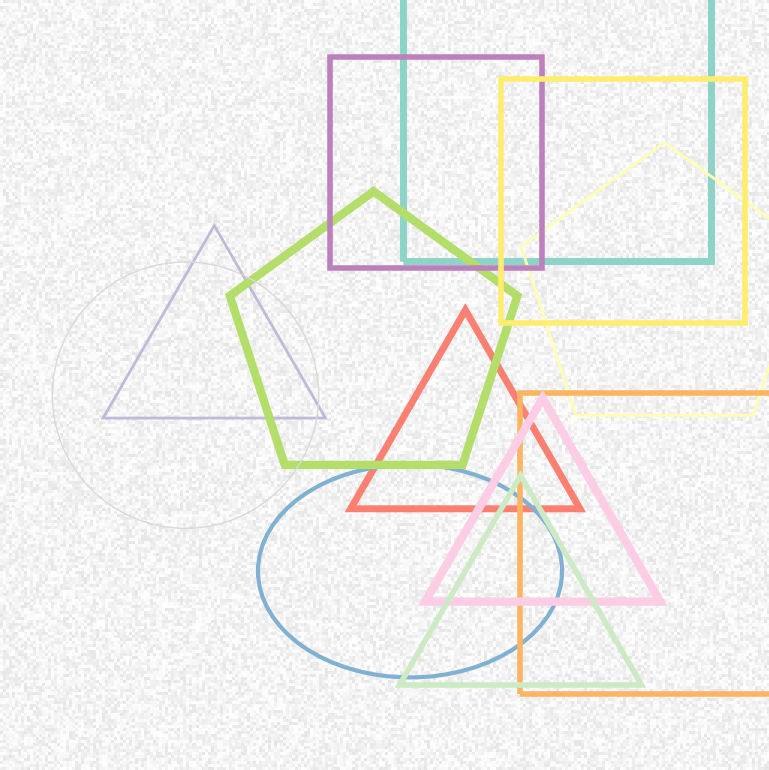[{"shape": "square", "thickness": 2.5, "radius": 1.0, "center": [0.724, 0.86]}, {"shape": "pentagon", "thickness": 1, "radius": 0.98, "center": [0.863, 0.619]}, {"shape": "triangle", "thickness": 1, "radius": 0.83, "center": [0.278, 0.54]}, {"shape": "triangle", "thickness": 2.5, "radius": 0.86, "center": [0.604, 0.425]}, {"shape": "oval", "thickness": 1.5, "radius": 0.99, "center": [0.533, 0.258]}, {"shape": "square", "thickness": 2, "radius": 0.98, "center": [0.871, 0.294]}, {"shape": "pentagon", "thickness": 3, "radius": 0.98, "center": [0.485, 0.555]}, {"shape": "triangle", "thickness": 3, "radius": 0.88, "center": [0.705, 0.307]}, {"shape": "circle", "thickness": 0.5, "radius": 0.86, "center": [0.241, 0.487]}, {"shape": "square", "thickness": 2, "radius": 0.69, "center": [0.566, 0.789]}, {"shape": "triangle", "thickness": 2, "radius": 0.91, "center": [0.676, 0.201]}, {"shape": "square", "thickness": 2, "radius": 0.79, "center": [0.809, 0.739]}]